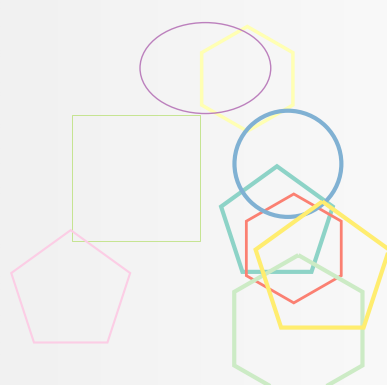[{"shape": "pentagon", "thickness": 3, "radius": 0.76, "center": [0.715, 0.417]}, {"shape": "hexagon", "thickness": 2.5, "radius": 0.68, "center": [0.638, 0.795]}, {"shape": "hexagon", "thickness": 2, "radius": 0.71, "center": [0.758, 0.355]}, {"shape": "circle", "thickness": 3, "radius": 0.69, "center": [0.743, 0.575]}, {"shape": "square", "thickness": 0.5, "radius": 0.82, "center": [0.352, 0.537]}, {"shape": "pentagon", "thickness": 1.5, "radius": 0.81, "center": [0.182, 0.241]}, {"shape": "oval", "thickness": 1, "radius": 0.84, "center": [0.53, 0.823]}, {"shape": "hexagon", "thickness": 3, "radius": 0.96, "center": [0.77, 0.146]}, {"shape": "pentagon", "thickness": 3, "radius": 0.91, "center": [0.832, 0.296]}]